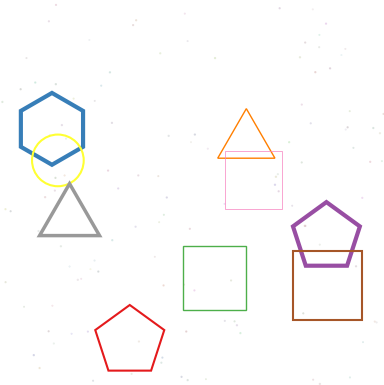[{"shape": "pentagon", "thickness": 1.5, "radius": 0.47, "center": [0.337, 0.114]}, {"shape": "hexagon", "thickness": 3, "radius": 0.47, "center": [0.135, 0.665]}, {"shape": "square", "thickness": 1, "radius": 0.41, "center": [0.558, 0.278]}, {"shape": "pentagon", "thickness": 3, "radius": 0.46, "center": [0.848, 0.384]}, {"shape": "triangle", "thickness": 1, "radius": 0.43, "center": [0.64, 0.632]}, {"shape": "circle", "thickness": 1.5, "radius": 0.34, "center": [0.15, 0.583]}, {"shape": "square", "thickness": 1.5, "radius": 0.45, "center": [0.851, 0.259]}, {"shape": "square", "thickness": 0.5, "radius": 0.38, "center": [0.658, 0.533]}, {"shape": "triangle", "thickness": 2.5, "radius": 0.45, "center": [0.181, 0.433]}]